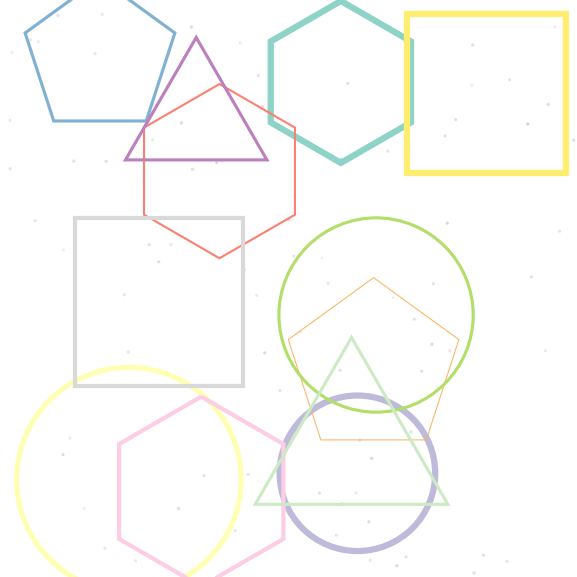[{"shape": "hexagon", "thickness": 3, "radius": 0.7, "center": [0.59, 0.857]}, {"shape": "circle", "thickness": 2.5, "radius": 0.97, "center": [0.223, 0.169]}, {"shape": "circle", "thickness": 3, "radius": 0.67, "center": [0.619, 0.18]}, {"shape": "hexagon", "thickness": 1, "radius": 0.75, "center": [0.38, 0.703]}, {"shape": "pentagon", "thickness": 1.5, "radius": 0.68, "center": [0.173, 0.9]}, {"shape": "pentagon", "thickness": 0.5, "radius": 0.78, "center": [0.647, 0.363]}, {"shape": "circle", "thickness": 1.5, "radius": 0.84, "center": [0.651, 0.454]}, {"shape": "hexagon", "thickness": 2, "radius": 0.82, "center": [0.349, 0.148]}, {"shape": "square", "thickness": 2, "radius": 0.73, "center": [0.275, 0.476]}, {"shape": "triangle", "thickness": 1.5, "radius": 0.71, "center": [0.34, 0.793]}, {"shape": "triangle", "thickness": 1.5, "radius": 0.96, "center": [0.609, 0.222]}, {"shape": "square", "thickness": 3, "radius": 0.69, "center": [0.843, 0.838]}]